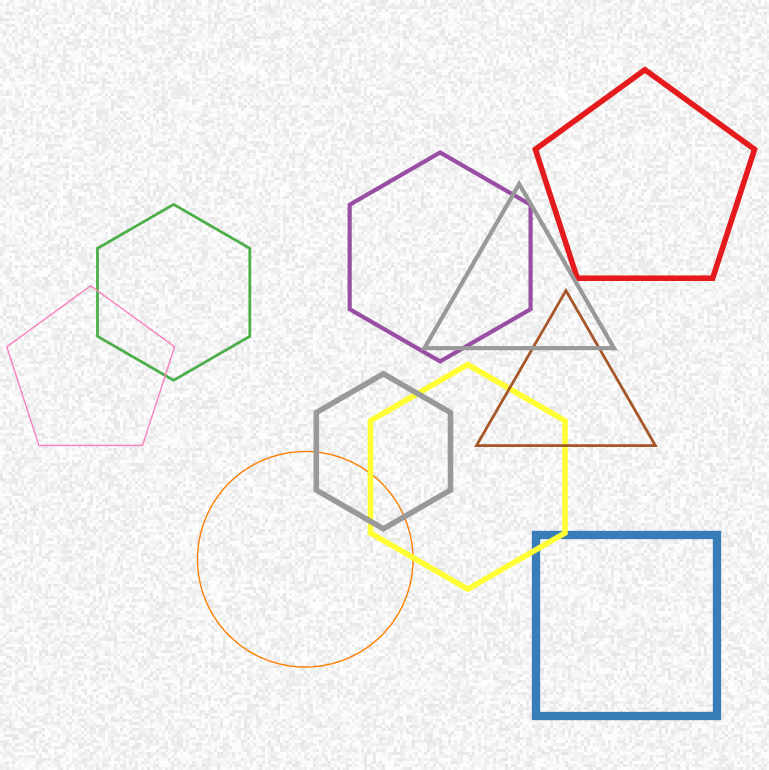[{"shape": "pentagon", "thickness": 2, "radius": 0.75, "center": [0.838, 0.76]}, {"shape": "square", "thickness": 3, "radius": 0.59, "center": [0.814, 0.187]}, {"shape": "hexagon", "thickness": 1, "radius": 0.57, "center": [0.226, 0.62]}, {"shape": "hexagon", "thickness": 1.5, "radius": 0.68, "center": [0.572, 0.666]}, {"shape": "circle", "thickness": 0.5, "radius": 0.7, "center": [0.396, 0.274]}, {"shape": "hexagon", "thickness": 2, "radius": 0.73, "center": [0.607, 0.381]}, {"shape": "triangle", "thickness": 1, "radius": 0.67, "center": [0.735, 0.488]}, {"shape": "pentagon", "thickness": 0.5, "radius": 0.57, "center": [0.118, 0.514]}, {"shape": "triangle", "thickness": 1.5, "radius": 0.71, "center": [0.674, 0.619]}, {"shape": "hexagon", "thickness": 2, "radius": 0.5, "center": [0.498, 0.414]}]